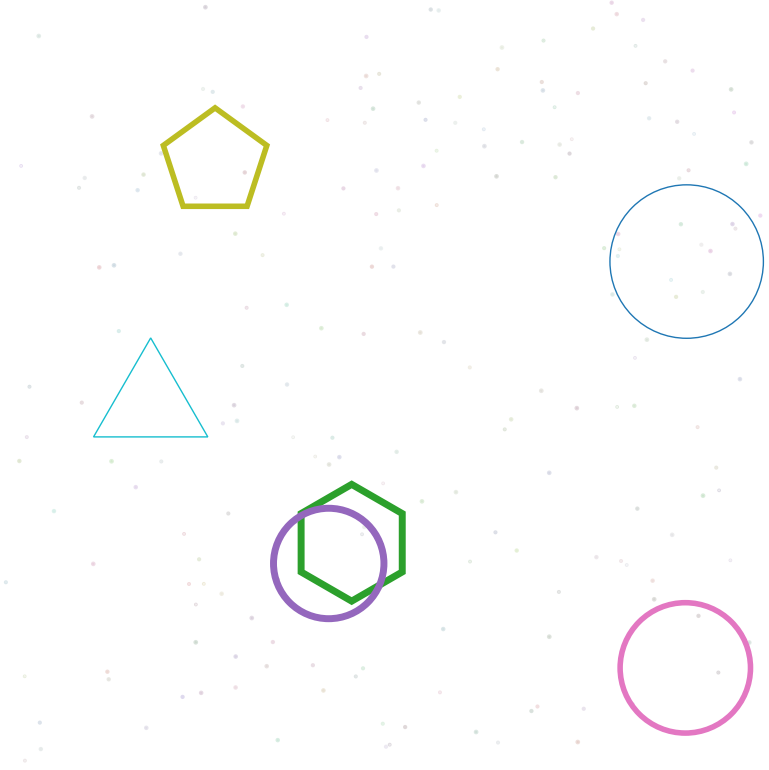[{"shape": "circle", "thickness": 0.5, "radius": 0.5, "center": [0.892, 0.66]}, {"shape": "hexagon", "thickness": 2.5, "radius": 0.38, "center": [0.457, 0.295]}, {"shape": "circle", "thickness": 2.5, "radius": 0.36, "center": [0.427, 0.268]}, {"shape": "circle", "thickness": 2, "radius": 0.42, "center": [0.89, 0.133]}, {"shape": "pentagon", "thickness": 2, "radius": 0.35, "center": [0.279, 0.789]}, {"shape": "triangle", "thickness": 0.5, "radius": 0.43, "center": [0.196, 0.475]}]